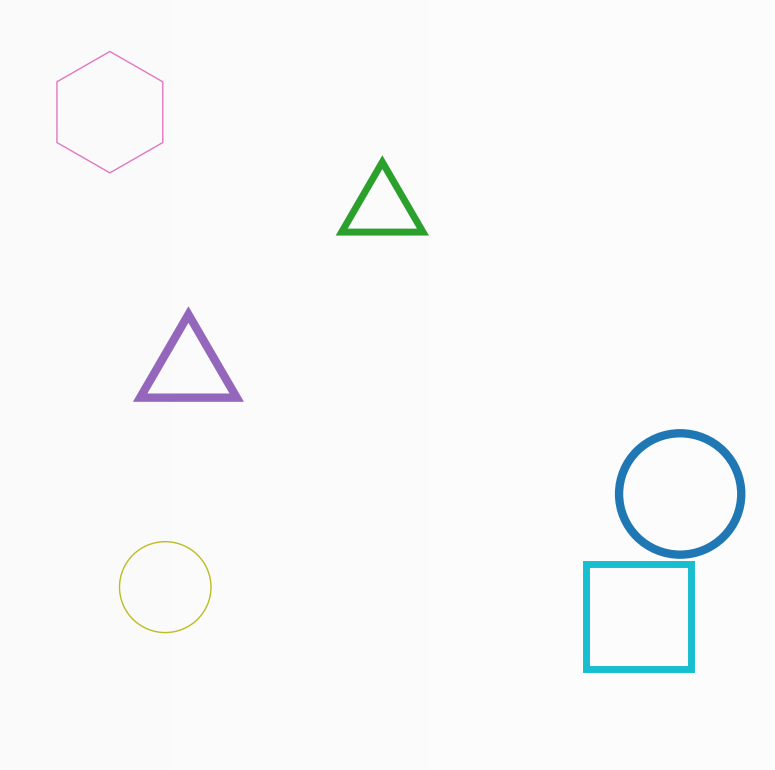[{"shape": "circle", "thickness": 3, "radius": 0.39, "center": [0.878, 0.358]}, {"shape": "triangle", "thickness": 2.5, "radius": 0.3, "center": [0.493, 0.729]}, {"shape": "triangle", "thickness": 3, "radius": 0.36, "center": [0.243, 0.52]}, {"shape": "hexagon", "thickness": 0.5, "radius": 0.39, "center": [0.142, 0.854]}, {"shape": "circle", "thickness": 0.5, "radius": 0.3, "center": [0.213, 0.237]}, {"shape": "square", "thickness": 2.5, "radius": 0.34, "center": [0.824, 0.199]}]